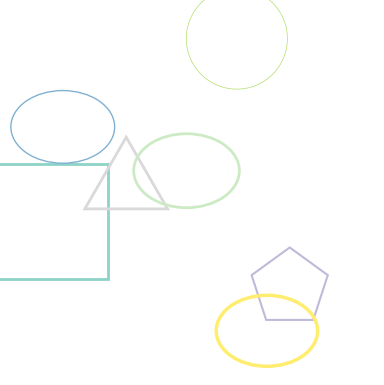[{"shape": "square", "thickness": 2, "radius": 0.75, "center": [0.132, 0.424]}, {"shape": "pentagon", "thickness": 1.5, "radius": 0.52, "center": [0.752, 0.253]}, {"shape": "oval", "thickness": 1, "radius": 0.67, "center": [0.163, 0.67]}, {"shape": "circle", "thickness": 0.5, "radius": 0.66, "center": [0.615, 0.9]}, {"shape": "triangle", "thickness": 2, "radius": 0.62, "center": [0.328, 0.52]}, {"shape": "oval", "thickness": 2, "radius": 0.69, "center": [0.484, 0.557]}, {"shape": "oval", "thickness": 2.5, "radius": 0.66, "center": [0.693, 0.141]}]